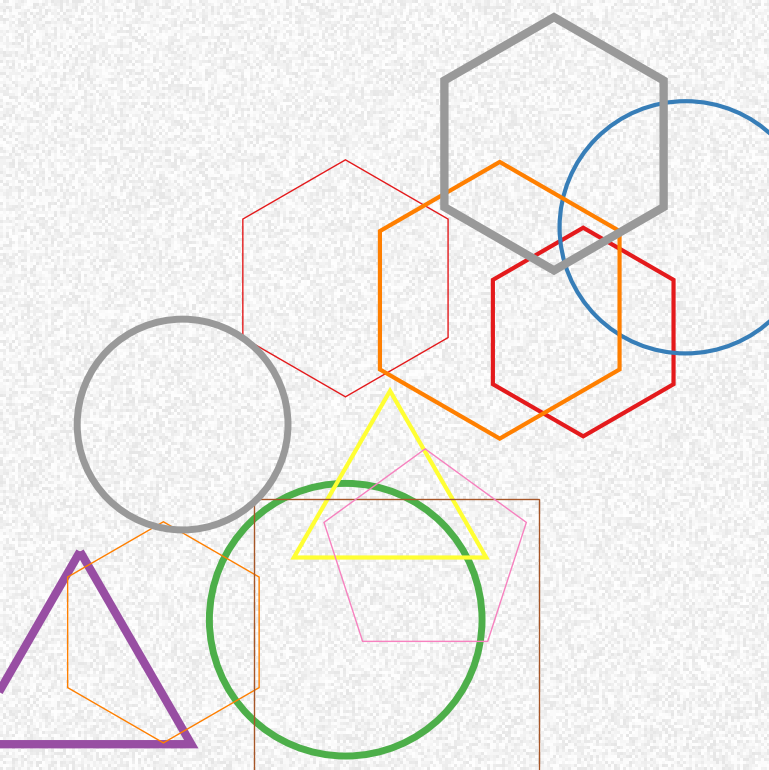[{"shape": "hexagon", "thickness": 1.5, "radius": 0.68, "center": [0.757, 0.569]}, {"shape": "hexagon", "thickness": 0.5, "radius": 0.77, "center": [0.449, 0.639]}, {"shape": "circle", "thickness": 1.5, "radius": 0.82, "center": [0.891, 0.705]}, {"shape": "circle", "thickness": 2.5, "radius": 0.89, "center": [0.449, 0.195]}, {"shape": "triangle", "thickness": 3, "radius": 0.83, "center": [0.104, 0.117]}, {"shape": "hexagon", "thickness": 0.5, "radius": 0.72, "center": [0.212, 0.179]}, {"shape": "hexagon", "thickness": 1.5, "radius": 0.9, "center": [0.649, 0.61]}, {"shape": "triangle", "thickness": 1.5, "radius": 0.72, "center": [0.507, 0.348]}, {"shape": "square", "thickness": 0.5, "radius": 0.92, "center": [0.514, 0.167]}, {"shape": "pentagon", "thickness": 0.5, "radius": 0.69, "center": [0.552, 0.279]}, {"shape": "hexagon", "thickness": 3, "radius": 0.82, "center": [0.719, 0.813]}, {"shape": "circle", "thickness": 2.5, "radius": 0.68, "center": [0.237, 0.449]}]